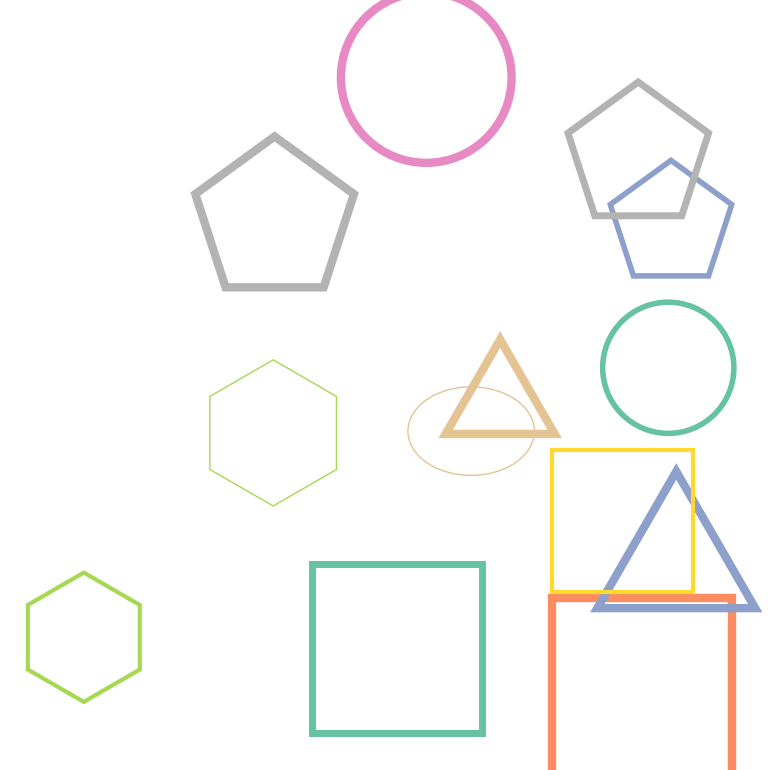[{"shape": "circle", "thickness": 2, "radius": 0.43, "center": [0.868, 0.522]}, {"shape": "square", "thickness": 2.5, "radius": 0.55, "center": [0.516, 0.158]}, {"shape": "square", "thickness": 3, "radius": 0.58, "center": [0.834, 0.106]}, {"shape": "triangle", "thickness": 3, "radius": 0.59, "center": [0.878, 0.269]}, {"shape": "pentagon", "thickness": 2, "radius": 0.41, "center": [0.871, 0.709]}, {"shape": "circle", "thickness": 3, "radius": 0.55, "center": [0.554, 0.899]}, {"shape": "hexagon", "thickness": 0.5, "radius": 0.47, "center": [0.355, 0.438]}, {"shape": "hexagon", "thickness": 1.5, "radius": 0.42, "center": [0.109, 0.172]}, {"shape": "square", "thickness": 1.5, "radius": 0.46, "center": [0.809, 0.324]}, {"shape": "triangle", "thickness": 3, "radius": 0.41, "center": [0.65, 0.477]}, {"shape": "oval", "thickness": 0.5, "radius": 0.41, "center": [0.612, 0.44]}, {"shape": "pentagon", "thickness": 2.5, "radius": 0.48, "center": [0.829, 0.797]}, {"shape": "pentagon", "thickness": 3, "radius": 0.54, "center": [0.357, 0.714]}]